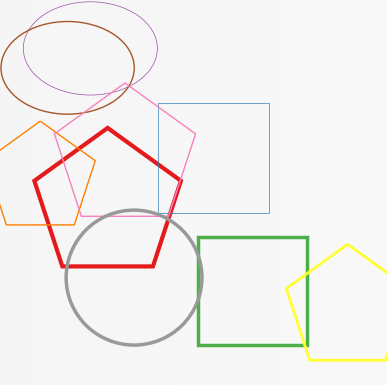[{"shape": "pentagon", "thickness": 3, "radius": 0.99, "center": [0.278, 0.469]}, {"shape": "square", "thickness": 0.5, "radius": 0.71, "center": [0.55, 0.589]}, {"shape": "square", "thickness": 2.5, "radius": 0.7, "center": [0.652, 0.244]}, {"shape": "oval", "thickness": 0.5, "radius": 0.86, "center": [0.233, 0.874]}, {"shape": "pentagon", "thickness": 1, "radius": 0.75, "center": [0.104, 0.536]}, {"shape": "pentagon", "thickness": 2, "radius": 0.83, "center": [0.897, 0.199]}, {"shape": "oval", "thickness": 1, "radius": 0.86, "center": [0.175, 0.824]}, {"shape": "pentagon", "thickness": 1, "radius": 0.96, "center": [0.323, 0.593]}, {"shape": "circle", "thickness": 2.5, "radius": 0.88, "center": [0.346, 0.279]}]